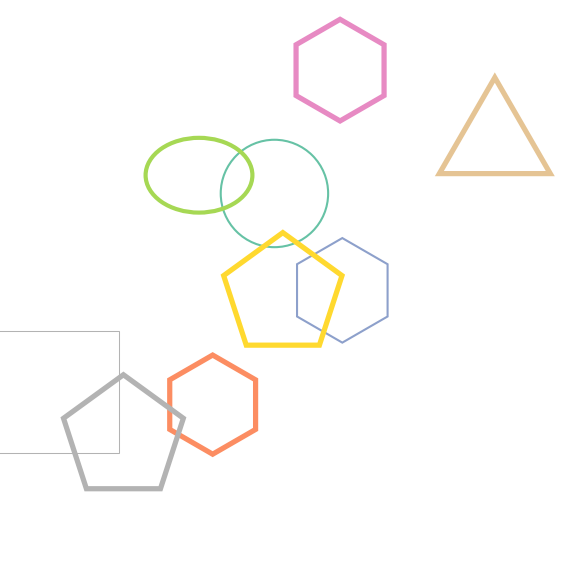[{"shape": "circle", "thickness": 1, "radius": 0.47, "center": [0.475, 0.664]}, {"shape": "hexagon", "thickness": 2.5, "radius": 0.43, "center": [0.368, 0.298]}, {"shape": "hexagon", "thickness": 1, "radius": 0.45, "center": [0.593, 0.496]}, {"shape": "hexagon", "thickness": 2.5, "radius": 0.44, "center": [0.589, 0.878]}, {"shape": "oval", "thickness": 2, "radius": 0.46, "center": [0.345, 0.696]}, {"shape": "pentagon", "thickness": 2.5, "radius": 0.54, "center": [0.49, 0.489]}, {"shape": "triangle", "thickness": 2.5, "radius": 0.55, "center": [0.857, 0.754]}, {"shape": "square", "thickness": 0.5, "radius": 0.53, "center": [0.1, 0.32]}, {"shape": "pentagon", "thickness": 2.5, "radius": 0.55, "center": [0.214, 0.241]}]